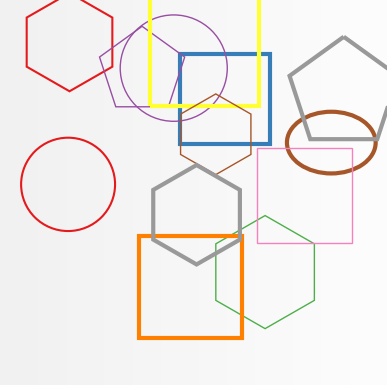[{"shape": "hexagon", "thickness": 1.5, "radius": 0.64, "center": [0.179, 0.891]}, {"shape": "circle", "thickness": 1.5, "radius": 0.61, "center": [0.176, 0.521]}, {"shape": "square", "thickness": 3, "radius": 0.58, "center": [0.58, 0.743]}, {"shape": "hexagon", "thickness": 1, "radius": 0.73, "center": [0.684, 0.293]}, {"shape": "pentagon", "thickness": 1, "radius": 0.58, "center": [0.367, 0.816]}, {"shape": "circle", "thickness": 1, "radius": 0.69, "center": [0.448, 0.823]}, {"shape": "square", "thickness": 3, "radius": 0.66, "center": [0.492, 0.255]}, {"shape": "square", "thickness": 3, "radius": 0.7, "center": [0.527, 0.866]}, {"shape": "hexagon", "thickness": 1, "radius": 0.52, "center": [0.557, 0.651]}, {"shape": "oval", "thickness": 3, "radius": 0.57, "center": [0.855, 0.63]}, {"shape": "square", "thickness": 1, "radius": 0.61, "center": [0.785, 0.492]}, {"shape": "pentagon", "thickness": 3, "radius": 0.74, "center": [0.887, 0.757]}, {"shape": "hexagon", "thickness": 3, "radius": 0.65, "center": [0.507, 0.442]}]